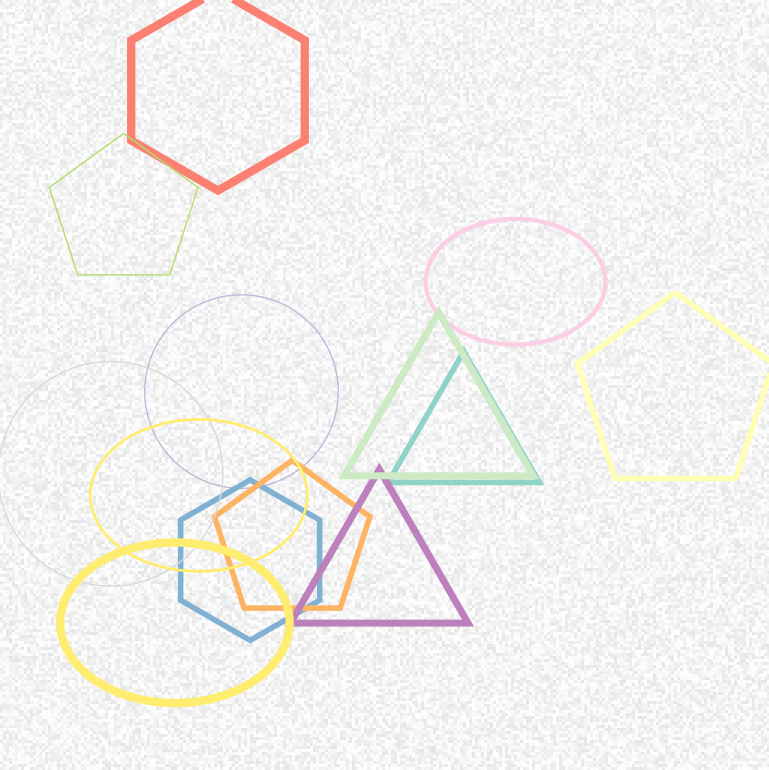[{"shape": "triangle", "thickness": 2, "radius": 0.57, "center": [0.602, 0.43]}, {"shape": "pentagon", "thickness": 2, "radius": 0.67, "center": [0.877, 0.487]}, {"shape": "circle", "thickness": 0.5, "radius": 0.63, "center": [0.314, 0.491]}, {"shape": "hexagon", "thickness": 3, "radius": 0.65, "center": [0.283, 0.883]}, {"shape": "hexagon", "thickness": 2, "radius": 0.52, "center": [0.325, 0.273]}, {"shape": "pentagon", "thickness": 2, "radius": 0.53, "center": [0.379, 0.296]}, {"shape": "pentagon", "thickness": 0.5, "radius": 0.51, "center": [0.161, 0.725]}, {"shape": "oval", "thickness": 1.5, "radius": 0.58, "center": [0.67, 0.634]}, {"shape": "circle", "thickness": 0.5, "radius": 0.73, "center": [0.144, 0.385]}, {"shape": "triangle", "thickness": 2.5, "radius": 0.67, "center": [0.493, 0.257]}, {"shape": "triangle", "thickness": 2.5, "radius": 0.71, "center": [0.57, 0.453]}, {"shape": "oval", "thickness": 3, "radius": 0.74, "center": [0.227, 0.191]}, {"shape": "oval", "thickness": 1, "radius": 0.7, "center": [0.258, 0.357]}]